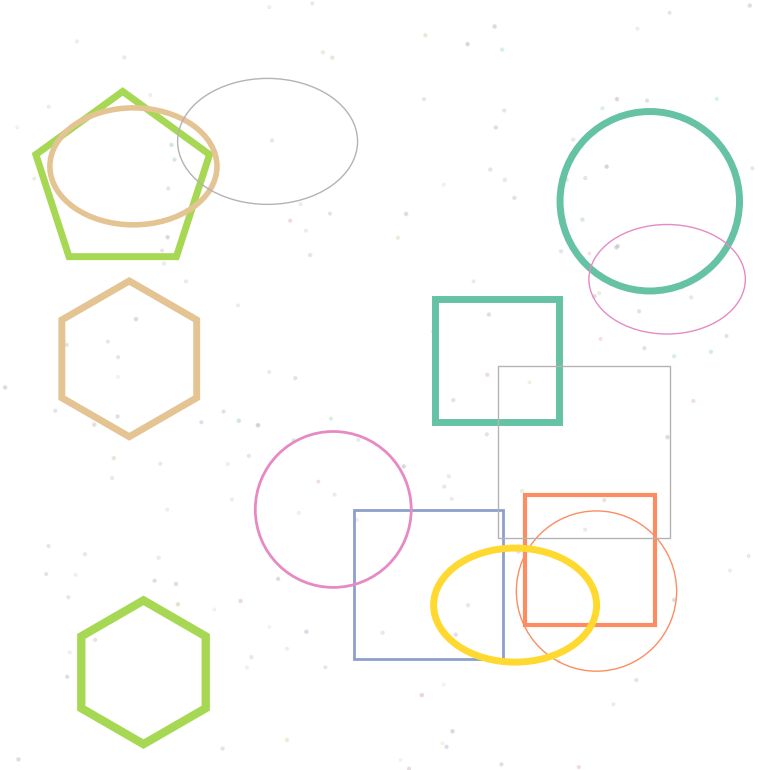[{"shape": "square", "thickness": 2.5, "radius": 0.4, "center": [0.646, 0.532]}, {"shape": "circle", "thickness": 2.5, "radius": 0.58, "center": [0.844, 0.739]}, {"shape": "circle", "thickness": 0.5, "radius": 0.52, "center": [0.775, 0.232]}, {"shape": "square", "thickness": 1.5, "radius": 0.42, "center": [0.766, 0.273]}, {"shape": "square", "thickness": 1, "radius": 0.49, "center": [0.557, 0.241]}, {"shape": "circle", "thickness": 1, "radius": 0.51, "center": [0.433, 0.338]}, {"shape": "oval", "thickness": 0.5, "radius": 0.51, "center": [0.866, 0.637]}, {"shape": "hexagon", "thickness": 3, "radius": 0.47, "center": [0.186, 0.127]}, {"shape": "pentagon", "thickness": 2.5, "radius": 0.59, "center": [0.159, 0.763]}, {"shape": "oval", "thickness": 2.5, "radius": 0.53, "center": [0.669, 0.214]}, {"shape": "oval", "thickness": 2, "radius": 0.54, "center": [0.173, 0.784]}, {"shape": "hexagon", "thickness": 2.5, "radius": 0.51, "center": [0.168, 0.534]}, {"shape": "square", "thickness": 0.5, "radius": 0.56, "center": [0.759, 0.413]}, {"shape": "oval", "thickness": 0.5, "radius": 0.58, "center": [0.348, 0.816]}]